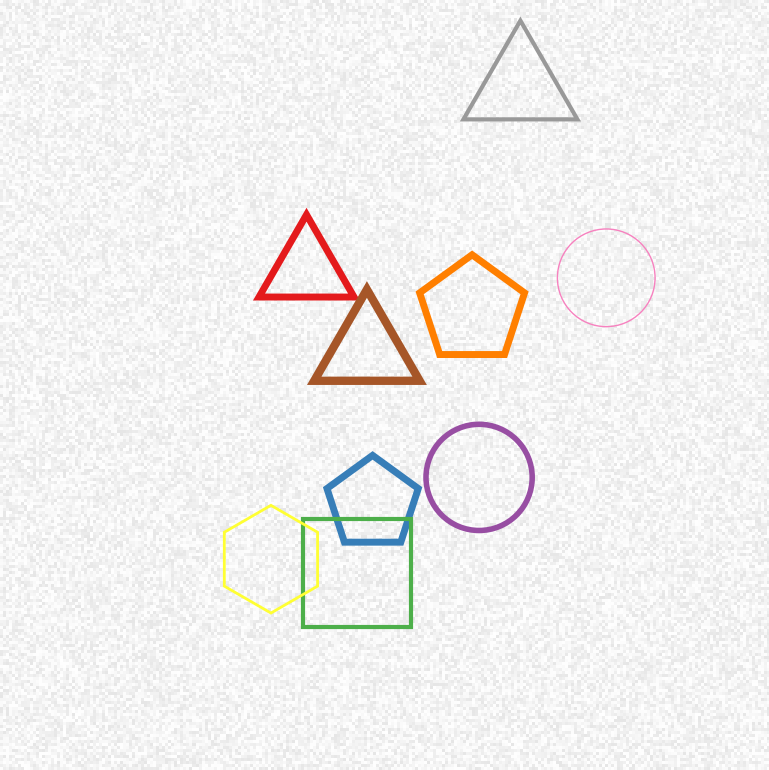[{"shape": "triangle", "thickness": 2.5, "radius": 0.36, "center": [0.398, 0.65]}, {"shape": "pentagon", "thickness": 2.5, "radius": 0.31, "center": [0.484, 0.346]}, {"shape": "square", "thickness": 1.5, "radius": 0.35, "center": [0.464, 0.256]}, {"shape": "circle", "thickness": 2, "radius": 0.34, "center": [0.622, 0.38]}, {"shape": "pentagon", "thickness": 2.5, "radius": 0.36, "center": [0.613, 0.598]}, {"shape": "hexagon", "thickness": 1, "radius": 0.35, "center": [0.352, 0.274]}, {"shape": "triangle", "thickness": 3, "radius": 0.4, "center": [0.477, 0.545]}, {"shape": "circle", "thickness": 0.5, "radius": 0.32, "center": [0.787, 0.639]}, {"shape": "triangle", "thickness": 1.5, "radius": 0.43, "center": [0.676, 0.888]}]